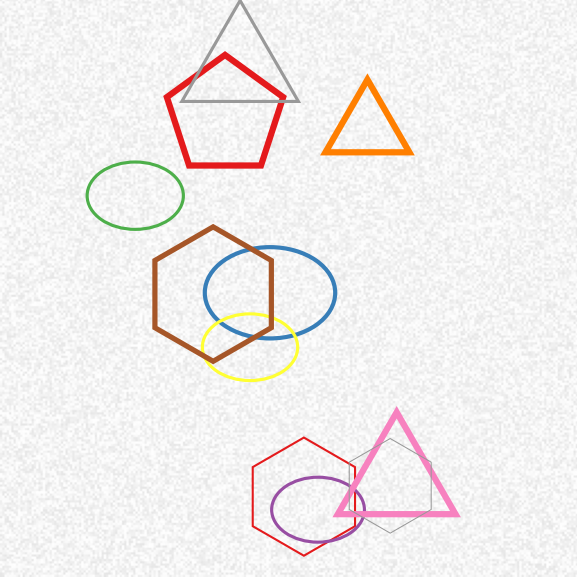[{"shape": "pentagon", "thickness": 3, "radius": 0.53, "center": [0.39, 0.798]}, {"shape": "hexagon", "thickness": 1, "radius": 0.51, "center": [0.526, 0.139]}, {"shape": "oval", "thickness": 2, "radius": 0.56, "center": [0.468, 0.492]}, {"shape": "oval", "thickness": 1.5, "radius": 0.42, "center": [0.234, 0.66]}, {"shape": "oval", "thickness": 1.5, "radius": 0.4, "center": [0.551, 0.117]}, {"shape": "triangle", "thickness": 3, "radius": 0.42, "center": [0.636, 0.777]}, {"shape": "oval", "thickness": 1.5, "radius": 0.41, "center": [0.433, 0.398]}, {"shape": "hexagon", "thickness": 2.5, "radius": 0.58, "center": [0.369, 0.49]}, {"shape": "triangle", "thickness": 3, "radius": 0.59, "center": [0.687, 0.168]}, {"shape": "hexagon", "thickness": 0.5, "radius": 0.41, "center": [0.676, 0.158]}, {"shape": "triangle", "thickness": 1.5, "radius": 0.58, "center": [0.416, 0.882]}]